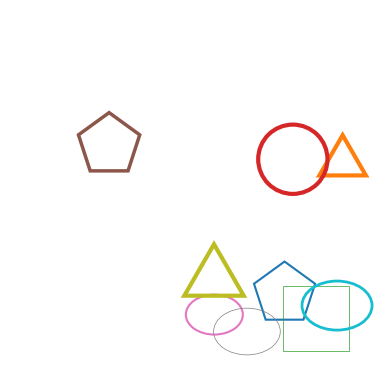[{"shape": "pentagon", "thickness": 1.5, "radius": 0.42, "center": [0.739, 0.237]}, {"shape": "triangle", "thickness": 3, "radius": 0.35, "center": [0.89, 0.579]}, {"shape": "square", "thickness": 0.5, "radius": 0.43, "center": [0.821, 0.173]}, {"shape": "circle", "thickness": 3, "radius": 0.45, "center": [0.761, 0.586]}, {"shape": "pentagon", "thickness": 2.5, "radius": 0.42, "center": [0.283, 0.624]}, {"shape": "oval", "thickness": 1.5, "radius": 0.37, "center": [0.557, 0.183]}, {"shape": "oval", "thickness": 0.5, "radius": 0.43, "center": [0.641, 0.139]}, {"shape": "triangle", "thickness": 3, "radius": 0.45, "center": [0.556, 0.277]}, {"shape": "oval", "thickness": 2, "radius": 0.45, "center": [0.875, 0.206]}]